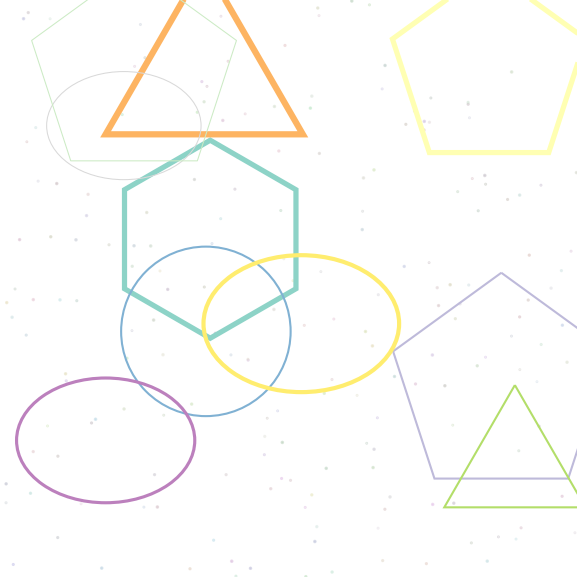[{"shape": "hexagon", "thickness": 2.5, "radius": 0.86, "center": [0.364, 0.585]}, {"shape": "pentagon", "thickness": 2.5, "radius": 0.88, "center": [0.847, 0.877]}, {"shape": "pentagon", "thickness": 1, "radius": 0.99, "center": [0.868, 0.33]}, {"shape": "circle", "thickness": 1, "radius": 0.73, "center": [0.357, 0.425]}, {"shape": "triangle", "thickness": 3, "radius": 0.99, "center": [0.354, 0.865]}, {"shape": "triangle", "thickness": 1, "radius": 0.71, "center": [0.892, 0.191]}, {"shape": "oval", "thickness": 0.5, "radius": 0.67, "center": [0.214, 0.782]}, {"shape": "oval", "thickness": 1.5, "radius": 0.77, "center": [0.183, 0.237]}, {"shape": "pentagon", "thickness": 0.5, "radius": 0.93, "center": [0.232, 0.871]}, {"shape": "oval", "thickness": 2, "radius": 0.85, "center": [0.522, 0.439]}]